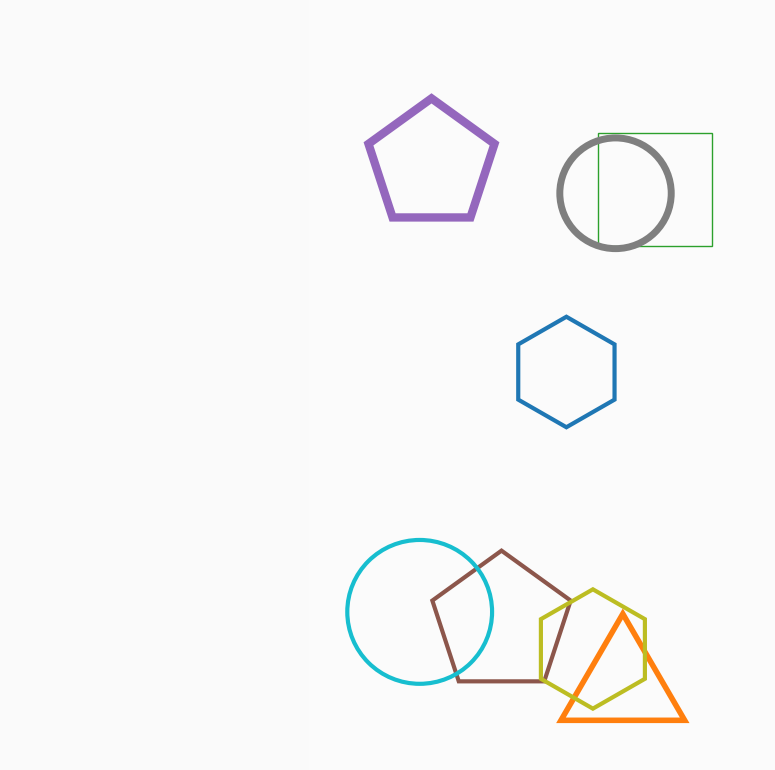[{"shape": "hexagon", "thickness": 1.5, "radius": 0.36, "center": [0.731, 0.517]}, {"shape": "triangle", "thickness": 2, "radius": 0.46, "center": [0.804, 0.111]}, {"shape": "square", "thickness": 0.5, "radius": 0.37, "center": [0.845, 0.754]}, {"shape": "pentagon", "thickness": 3, "radius": 0.43, "center": [0.557, 0.787]}, {"shape": "pentagon", "thickness": 1.5, "radius": 0.47, "center": [0.647, 0.191]}, {"shape": "circle", "thickness": 2.5, "radius": 0.36, "center": [0.794, 0.749]}, {"shape": "hexagon", "thickness": 1.5, "radius": 0.39, "center": [0.765, 0.157]}, {"shape": "circle", "thickness": 1.5, "radius": 0.47, "center": [0.542, 0.205]}]